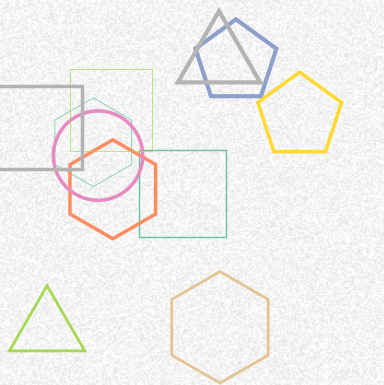[{"shape": "hexagon", "thickness": 0.5, "radius": 0.58, "center": [0.242, 0.63]}, {"shape": "square", "thickness": 1, "radius": 0.56, "center": [0.473, 0.499]}, {"shape": "hexagon", "thickness": 2.5, "radius": 0.64, "center": [0.293, 0.508]}, {"shape": "pentagon", "thickness": 3, "radius": 0.55, "center": [0.613, 0.839]}, {"shape": "circle", "thickness": 2.5, "radius": 0.58, "center": [0.255, 0.596]}, {"shape": "square", "thickness": 0.5, "radius": 0.53, "center": [0.289, 0.713]}, {"shape": "triangle", "thickness": 2, "radius": 0.56, "center": [0.122, 0.145]}, {"shape": "pentagon", "thickness": 2.5, "radius": 0.57, "center": [0.778, 0.698]}, {"shape": "hexagon", "thickness": 2, "radius": 0.72, "center": [0.571, 0.15]}, {"shape": "square", "thickness": 2.5, "radius": 0.54, "center": [0.106, 0.669]}, {"shape": "triangle", "thickness": 3, "radius": 0.62, "center": [0.569, 0.848]}]